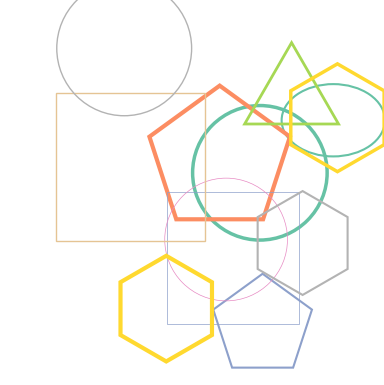[{"shape": "oval", "thickness": 1.5, "radius": 0.67, "center": [0.866, 0.688]}, {"shape": "circle", "thickness": 2.5, "radius": 0.87, "center": [0.675, 0.551]}, {"shape": "pentagon", "thickness": 3, "radius": 0.96, "center": [0.571, 0.586]}, {"shape": "square", "thickness": 0.5, "radius": 0.86, "center": [0.606, 0.329]}, {"shape": "pentagon", "thickness": 1.5, "radius": 0.67, "center": [0.682, 0.154]}, {"shape": "circle", "thickness": 0.5, "radius": 0.8, "center": [0.587, 0.378]}, {"shape": "triangle", "thickness": 2, "radius": 0.7, "center": [0.757, 0.748]}, {"shape": "hexagon", "thickness": 3, "radius": 0.69, "center": [0.432, 0.198]}, {"shape": "hexagon", "thickness": 2.5, "radius": 0.7, "center": [0.876, 0.694]}, {"shape": "square", "thickness": 1, "radius": 0.96, "center": [0.339, 0.567]}, {"shape": "circle", "thickness": 1, "radius": 0.88, "center": [0.323, 0.875]}, {"shape": "hexagon", "thickness": 1.5, "radius": 0.67, "center": [0.786, 0.369]}]